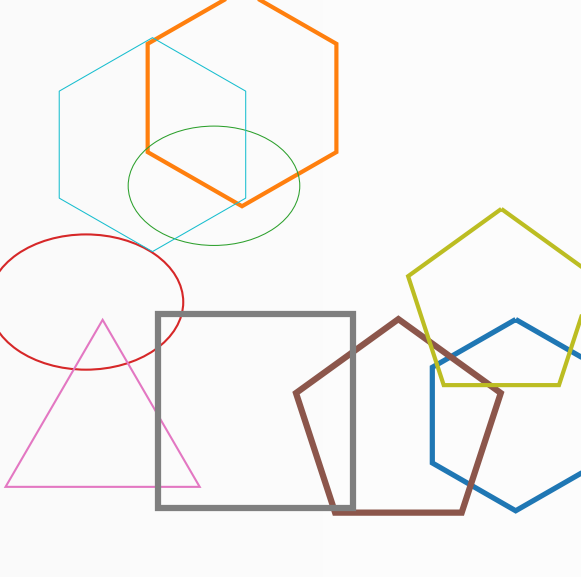[{"shape": "hexagon", "thickness": 2.5, "radius": 0.83, "center": [0.887, 0.28]}, {"shape": "hexagon", "thickness": 2, "radius": 0.94, "center": [0.416, 0.83]}, {"shape": "oval", "thickness": 0.5, "radius": 0.74, "center": [0.368, 0.677]}, {"shape": "oval", "thickness": 1, "radius": 0.84, "center": [0.148, 0.476]}, {"shape": "pentagon", "thickness": 3, "radius": 0.93, "center": [0.685, 0.261]}, {"shape": "triangle", "thickness": 1, "radius": 0.96, "center": [0.177, 0.253]}, {"shape": "square", "thickness": 3, "radius": 0.84, "center": [0.44, 0.287]}, {"shape": "pentagon", "thickness": 2, "radius": 0.84, "center": [0.863, 0.469]}, {"shape": "hexagon", "thickness": 0.5, "radius": 0.93, "center": [0.262, 0.749]}]